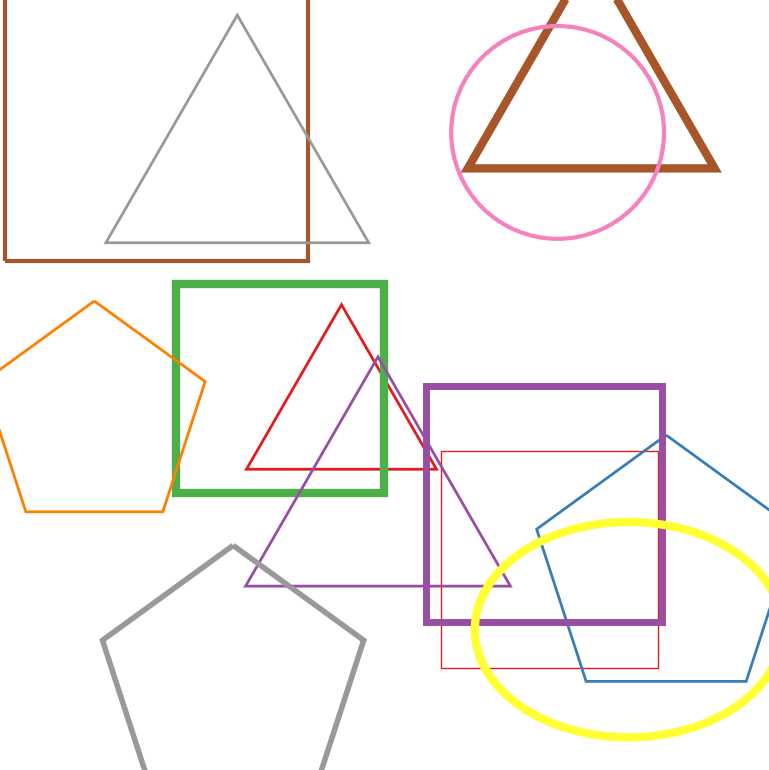[{"shape": "square", "thickness": 0.5, "radius": 0.71, "center": [0.714, 0.273]}, {"shape": "triangle", "thickness": 1, "radius": 0.71, "center": [0.443, 0.462]}, {"shape": "pentagon", "thickness": 1, "radius": 0.88, "center": [0.865, 0.258]}, {"shape": "square", "thickness": 3, "radius": 0.68, "center": [0.364, 0.495]}, {"shape": "square", "thickness": 2.5, "radius": 0.77, "center": [0.707, 0.346]}, {"shape": "triangle", "thickness": 1, "radius": 0.99, "center": [0.491, 0.338]}, {"shape": "pentagon", "thickness": 1, "radius": 0.76, "center": [0.123, 0.458]}, {"shape": "oval", "thickness": 3, "radius": 1.0, "center": [0.816, 0.182]}, {"shape": "triangle", "thickness": 3, "radius": 0.93, "center": [0.768, 0.874]}, {"shape": "square", "thickness": 1.5, "radius": 0.98, "center": [0.203, 0.858]}, {"shape": "circle", "thickness": 1.5, "radius": 0.69, "center": [0.724, 0.828]}, {"shape": "pentagon", "thickness": 2, "radius": 0.89, "center": [0.303, 0.113]}, {"shape": "triangle", "thickness": 1, "radius": 0.99, "center": [0.308, 0.783]}]